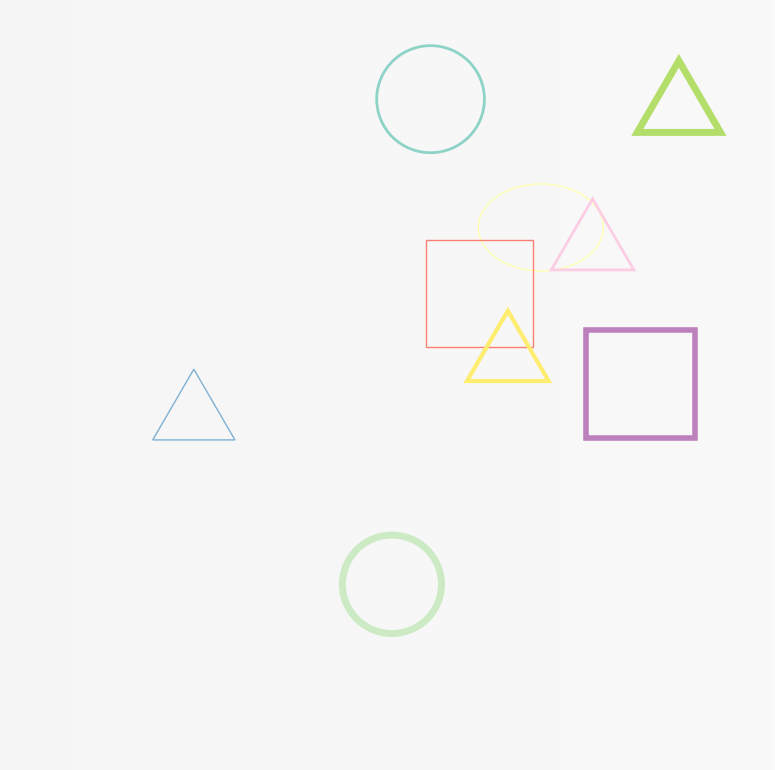[{"shape": "circle", "thickness": 1, "radius": 0.35, "center": [0.556, 0.871]}, {"shape": "oval", "thickness": 0.5, "radius": 0.4, "center": [0.698, 0.705]}, {"shape": "square", "thickness": 0.5, "radius": 0.35, "center": [0.619, 0.619]}, {"shape": "triangle", "thickness": 0.5, "radius": 0.31, "center": [0.25, 0.459]}, {"shape": "triangle", "thickness": 2.5, "radius": 0.31, "center": [0.876, 0.859]}, {"shape": "triangle", "thickness": 1, "radius": 0.31, "center": [0.765, 0.68]}, {"shape": "square", "thickness": 2, "radius": 0.35, "center": [0.827, 0.502]}, {"shape": "circle", "thickness": 2.5, "radius": 0.32, "center": [0.506, 0.241]}, {"shape": "triangle", "thickness": 1.5, "radius": 0.3, "center": [0.655, 0.536]}]